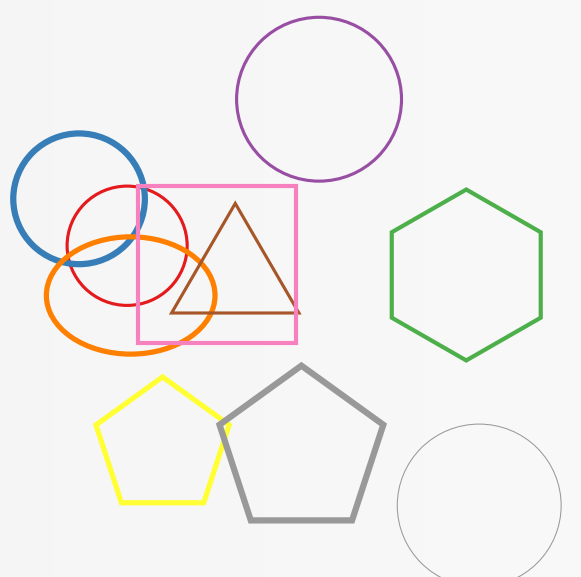[{"shape": "circle", "thickness": 1.5, "radius": 0.52, "center": [0.219, 0.574]}, {"shape": "circle", "thickness": 3, "radius": 0.57, "center": [0.136, 0.655]}, {"shape": "hexagon", "thickness": 2, "radius": 0.74, "center": [0.802, 0.523]}, {"shape": "circle", "thickness": 1.5, "radius": 0.71, "center": [0.549, 0.827]}, {"shape": "oval", "thickness": 2.5, "radius": 0.73, "center": [0.225, 0.487]}, {"shape": "pentagon", "thickness": 2.5, "radius": 0.6, "center": [0.28, 0.226]}, {"shape": "triangle", "thickness": 1.5, "radius": 0.63, "center": [0.405, 0.52]}, {"shape": "square", "thickness": 2, "radius": 0.68, "center": [0.374, 0.541]}, {"shape": "circle", "thickness": 0.5, "radius": 0.7, "center": [0.824, 0.124]}, {"shape": "pentagon", "thickness": 3, "radius": 0.74, "center": [0.519, 0.218]}]